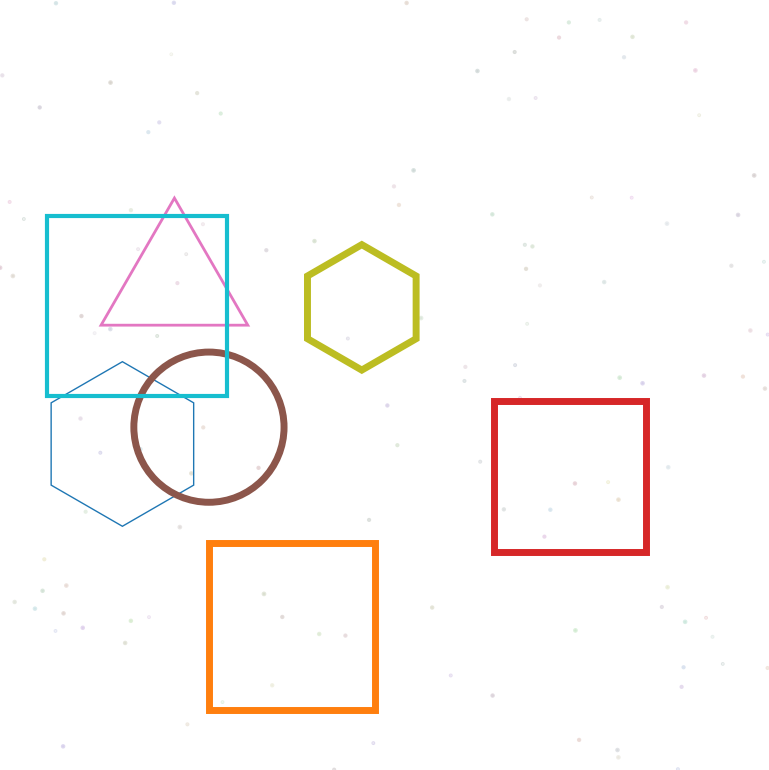[{"shape": "hexagon", "thickness": 0.5, "radius": 0.53, "center": [0.159, 0.423]}, {"shape": "square", "thickness": 2.5, "radius": 0.54, "center": [0.379, 0.186]}, {"shape": "square", "thickness": 2.5, "radius": 0.49, "center": [0.74, 0.381]}, {"shape": "circle", "thickness": 2.5, "radius": 0.49, "center": [0.271, 0.445]}, {"shape": "triangle", "thickness": 1, "radius": 0.55, "center": [0.227, 0.633]}, {"shape": "hexagon", "thickness": 2.5, "radius": 0.41, "center": [0.47, 0.601]}, {"shape": "square", "thickness": 1.5, "radius": 0.58, "center": [0.178, 0.603]}]